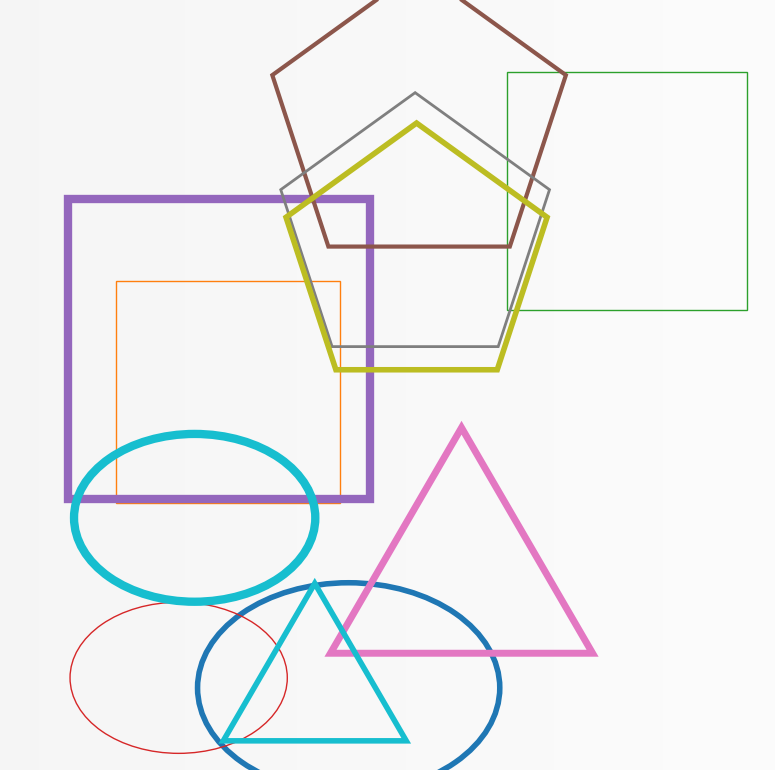[{"shape": "oval", "thickness": 2, "radius": 0.97, "center": [0.45, 0.107]}, {"shape": "square", "thickness": 0.5, "radius": 0.72, "center": [0.294, 0.491]}, {"shape": "square", "thickness": 0.5, "radius": 0.77, "center": [0.809, 0.752]}, {"shape": "oval", "thickness": 0.5, "radius": 0.7, "center": [0.231, 0.12]}, {"shape": "square", "thickness": 3, "radius": 0.97, "center": [0.283, 0.547]}, {"shape": "pentagon", "thickness": 1.5, "radius": 1.0, "center": [0.541, 0.841]}, {"shape": "triangle", "thickness": 2.5, "radius": 0.98, "center": [0.596, 0.249]}, {"shape": "pentagon", "thickness": 1, "radius": 0.91, "center": [0.536, 0.697]}, {"shape": "pentagon", "thickness": 2, "radius": 0.89, "center": [0.537, 0.663]}, {"shape": "oval", "thickness": 3, "radius": 0.78, "center": [0.251, 0.327]}, {"shape": "triangle", "thickness": 2, "radius": 0.68, "center": [0.406, 0.106]}]